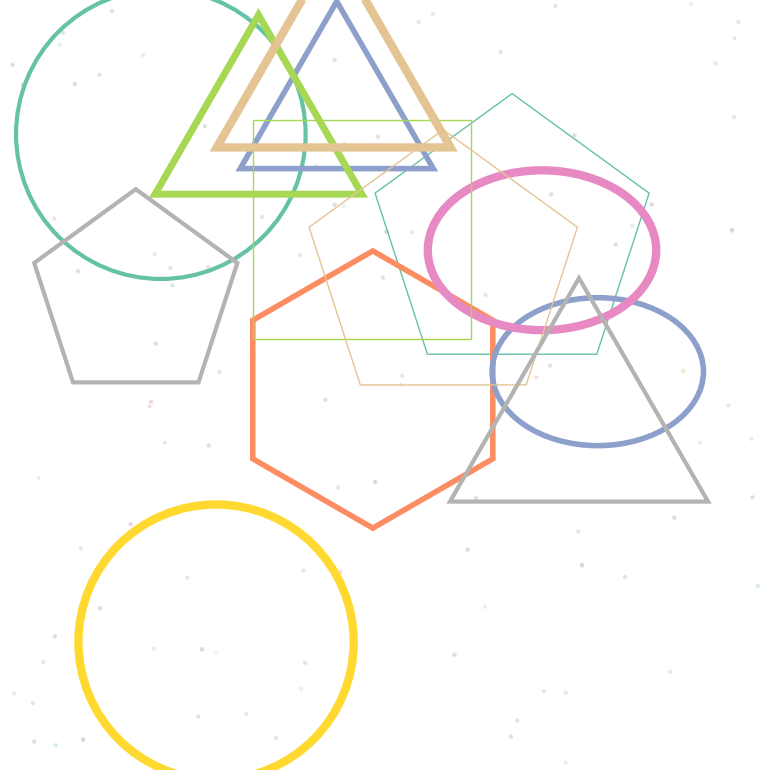[{"shape": "pentagon", "thickness": 0.5, "radius": 0.94, "center": [0.665, 0.691]}, {"shape": "circle", "thickness": 1.5, "radius": 0.94, "center": [0.209, 0.826]}, {"shape": "hexagon", "thickness": 2, "radius": 0.9, "center": [0.484, 0.494]}, {"shape": "oval", "thickness": 2, "radius": 0.69, "center": [0.776, 0.517]}, {"shape": "triangle", "thickness": 2, "radius": 0.72, "center": [0.437, 0.853]}, {"shape": "oval", "thickness": 3, "radius": 0.74, "center": [0.704, 0.675]}, {"shape": "square", "thickness": 0.5, "radius": 0.71, "center": [0.47, 0.702]}, {"shape": "triangle", "thickness": 2.5, "radius": 0.78, "center": [0.336, 0.825]}, {"shape": "circle", "thickness": 3, "radius": 0.89, "center": [0.281, 0.166]}, {"shape": "triangle", "thickness": 3, "radius": 0.88, "center": [0.433, 0.896]}, {"shape": "pentagon", "thickness": 0.5, "radius": 0.92, "center": [0.576, 0.648]}, {"shape": "triangle", "thickness": 1.5, "radius": 0.97, "center": [0.752, 0.445]}, {"shape": "pentagon", "thickness": 1.5, "radius": 0.69, "center": [0.176, 0.616]}]